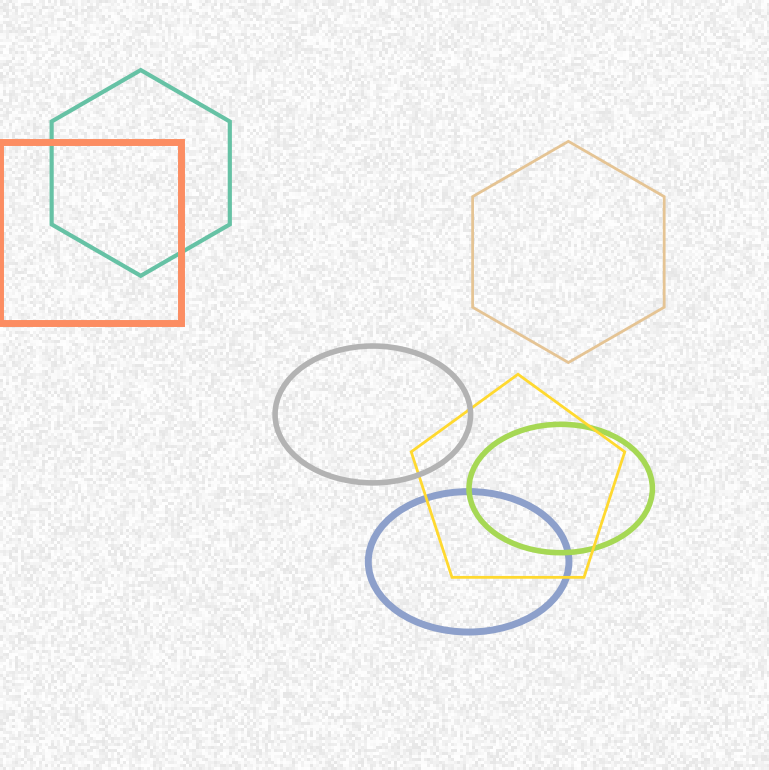[{"shape": "hexagon", "thickness": 1.5, "radius": 0.67, "center": [0.183, 0.775]}, {"shape": "square", "thickness": 2.5, "radius": 0.59, "center": [0.117, 0.698]}, {"shape": "oval", "thickness": 2.5, "radius": 0.65, "center": [0.609, 0.27]}, {"shape": "oval", "thickness": 2, "radius": 0.6, "center": [0.728, 0.366]}, {"shape": "pentagon", "thickness": 1, "radius": 0.73, "center": [0.673, 0.368]}, {"shape": "hexagon", "thickness": 1, "radius": 0.72, "center": [0.738, 0.673]}, {"shape": "oval", "thickness": 2, "radius": 0.63, "center": [0.484, 0.462]}]